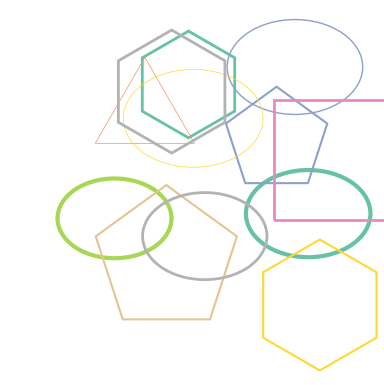[{"shape": "oval", "thickness": 3, "radius": 0.81, "center": [0.8, 0.445]}, {"shape": "hexagon", "thickness": 2, "radius": 0.69, "center": [0.49, 0.781]}, {"shape": "triangle", "thickness": 0.5, "radius": 0.74, "center": [0.376, 0.702]}, {"shape": "oval", "thickness": 1, "radius": 0.88, "center": [0.766, 0.826]}, {"shape": "pentagon", "thickness": 1.5, "radius": 0.69, "center": [0.718, 0.636]}, {"shape": "square", "thickness": 2, "radius": 0.78, "center": [0.868, 0.585]}, {"shape": "oval", "thickness": 3, "radius": 0.74, "center": [0.297, 0.433]}, {"shape": "oval", "thickness": 0.5, "radius": 0.91, "center": [0.502, 0.693]}, {"shape": "hexagon", "thickness": 1.5, "radius": 0.85, "center": [0.831, 0.208]}, {"shape": "pentagon", "thickness": 1.5, "radius": 0.96, "center": [0.432, 0.326]}, {"shape": "hexagon", "thickness": 2, "radius": 0.8, "center": [0.446, 0.762]}, {"shape": "oval", "thickness": 2, "radius": 0.81, "center": [0.532, 0.387]}]